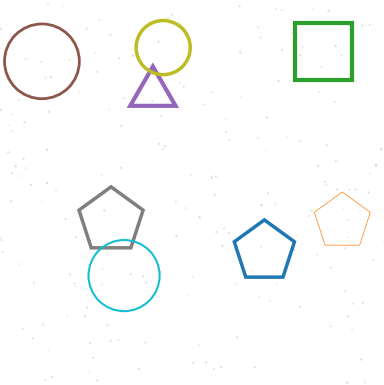[{"shape": "pentagon", "thickness": 2.5, "radius": 0.41, "center": [0.687, 0.347]}, {"shape": "pentagon", "thickness": 0.5, "radius": 0.38, "center": [0.889, 0.425]}, {"shape": "square", "thickness": 3, "radius": 0.37, "center": [0.841, 0.865]}, {"shape": "triangle", "thickness": 3, "radius": 0.34, "center": [0.397, 0.759]}, {"shape": "circle", "thickness": 2, "radius": 0.49, "center": [0.109, 0.841]}, {"shape": "pentagon", "thickness": 2.5, "radius": 0.44, "center": [0.288, 0.427]}, {"shape": "circle", "thickness": 2.5, "radius": 0.35, "center": [0.424, 0.876]}, {"shape": "circle", "thickness": 1.5, "radius": 0.46, "center": [0.322, 0.284]}]